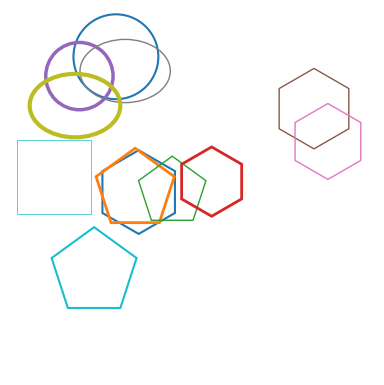[{"shape": "hexagon", "thickness": 1.5, "radius": 0.54, "center": [0.36, 0.501]}, {"shape": "circle", "thickness": 1.5, "radius": 0.55, "center": [0.301, 0.853]}, {"shape": "pentagon", "thickness": 2, "radius": 0.53, "center": [0.351, 0.508]}, {"shape": "pentagon", "thickness": 1, "radius": 0.46, "center": [0.447, 0.502]}, {"shape": "hexagon", "thickness": 2, "radius": 0.45, "center": [0.55, 0.528]}, {"shape": "circle", "thickness": 2.5, "radius": 0.44, "center": [0.206, 0.802]}, {"shape": "hexagon", "thickness": 1, "radius": 0.52, "center": [0.816, 0.718]}, {"shape": "hexagon", "thickness": 1, "radius": 0.49, "center": [0.852, 0.633]}, {"shape": "oval", "thickness": 1, "radius": 0.59, "center": [0.325, 0.816]}, {"shape": "oval", "thickness": 3, "radius": 0.59, "center": [0.195, 0.726]}, {"shape": "pentagon", "thickness": 1.5, "radius": 0.58, "center": [0.244, 0.294]}, {"shape": "square", "thickness": 0.5, "radius": 0.48, "center": [0.141, 0.541]}]